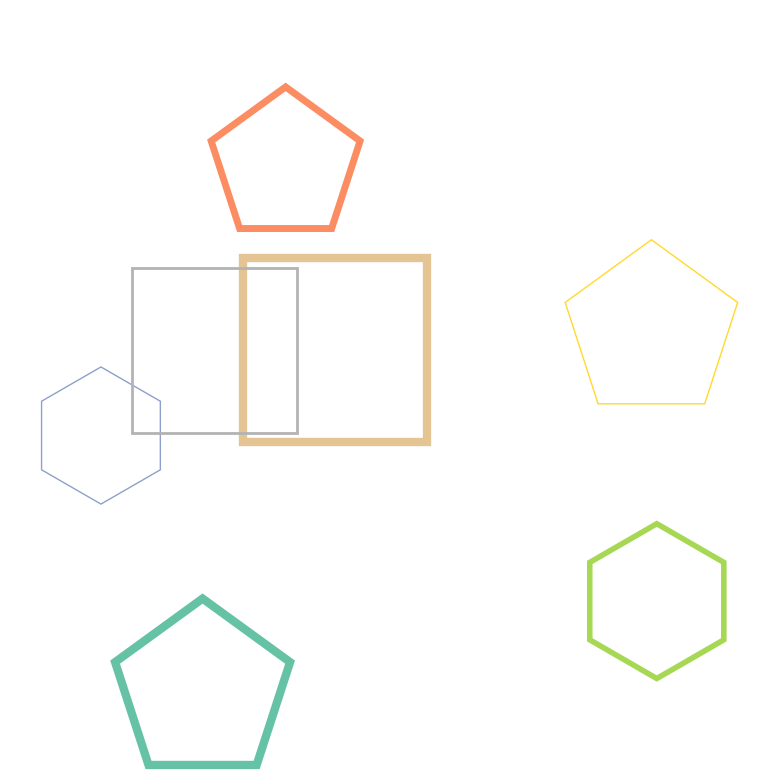[{"shape": "pentagon", "thickness": 3, "radius": 0.6, "center": [0.263, 0.103]}, {"shape": "pentagon", "thickness": 2.5, "radius": 0.51, "center": [0.371, 0.785]}, {"shape": "hexagon", "thickness": 0.5, "radius": 0.45, "center": [0.131, 0.434]}, {"shape": "hexagon", "thickness": 2, "radius": 0.5, "center": [0.853, 0.219]}, {"shape": "pentagon", "thickness": 0.5, "radius": 0.59, "center": [0.846, 0.571]}, {"shape": "square", "thickness": 3, "radius": 0.6, "center": [0.435, 0.546]}, {"shape": "square", "thickness": 1, "radius": 0.53, "center": [0.279, 0.545]}]